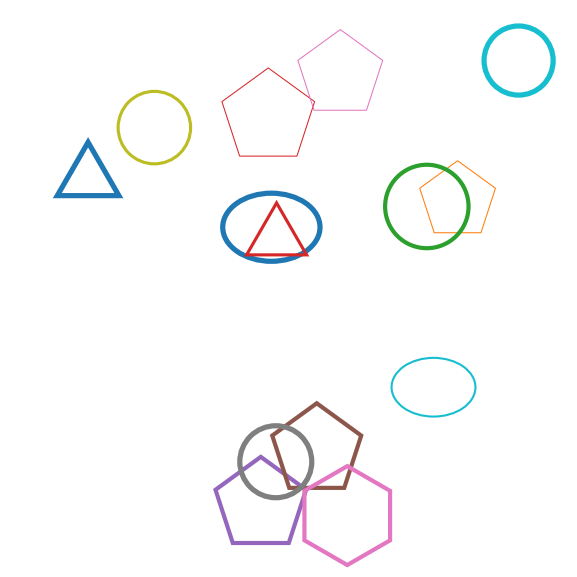[{"shape": "triangle", "thickness": 2.5, "radius": 0.31, "center": [0.153, 0.691]}, {"shape": "oval", "thickness": 2.5, "radius": 0.42, "center": [0.47, 0.606]}, {"shape": "pentagon", "thickness": 0.5, "radius": 0.34, "center": [0.792, 0.652]}, {"shape": "circle", "thickness": 2, "radius": 0.36, "center": [0.739, 0.642]}, {"shape": "pentagon", "thickness": 0.5, "radius": 0.42, "center": [0.465, 0.797]}, {"shape": "triangle", "thickness": 1.5, "radius": 0.3, "center": [0.479, 0.588]}, {"shape": "pentagon", "thickness": 2, "radius": 0.41, "center": [0.452, 0.126]}, {"shape": "pentagon", "thickness": 2, "radius": 0.4, "center": [0.548, 0.22]}, {"shape": "hexagon", "thickness": 2, "radius": 0.43, "center": [0.601, 0.106]}, {"shape": "pentagon", "thickness": 0.5, "radius": 0.39, "center": [0.589, 0.871]}, {"shape": "circle", "thickness": 2.5, "radius": 0.31, "center": [0.478, 0.2]}, {"shape": "circle", "thickness": 1.5, "radius": 0.31, "center": [0.267, 0.778]}, {"shape": "oval", "thickness": 1, "radius": 0.36, "center": [0.751, 0.329]}, {"shape": "circle", "thickness": 2.5, "radius": 0.3, "center": [0.898, 0.894]}]